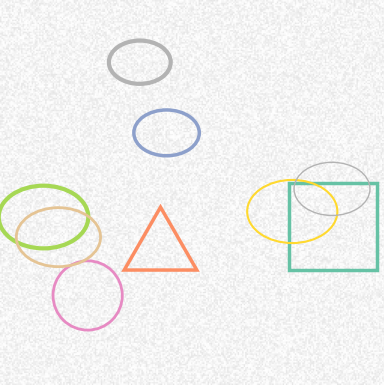[{"shape": "square", "thickness": 2.5, "radius": 0.57, "center": [0.865, 0.412]}, {"shape": "triangle", "thickness": 2.5, "radius": 0.54, "center": [0.417, 0.353]}, {"shape": "oval", "thickness": 2.5, "radius": 0.42, "center": [0.433, 0.655]}, {"shape": "circle", "thickness": 2, "radius": 0.45, "center": [0.228, 0.233]}, {"shape": "oval", "thickness": 3, "radius": 0.58, "center": [0.113, 0.436]}, {"shape": "oval", "thickness": 1.5, "radius": 0.59, "center": [0.759, 0.451]}, {"shape": "oval", "thickness": 2, "radius": 0.55, "center": [0.152, 0.384]}, {"shape": "oval", "thickness": 3, "radius": 0.4, "center": [0.363, 0.838]}, {"shape": "oval", "thickness": 1, "radius": 0.49, "center": [0.862, 0.509]}]